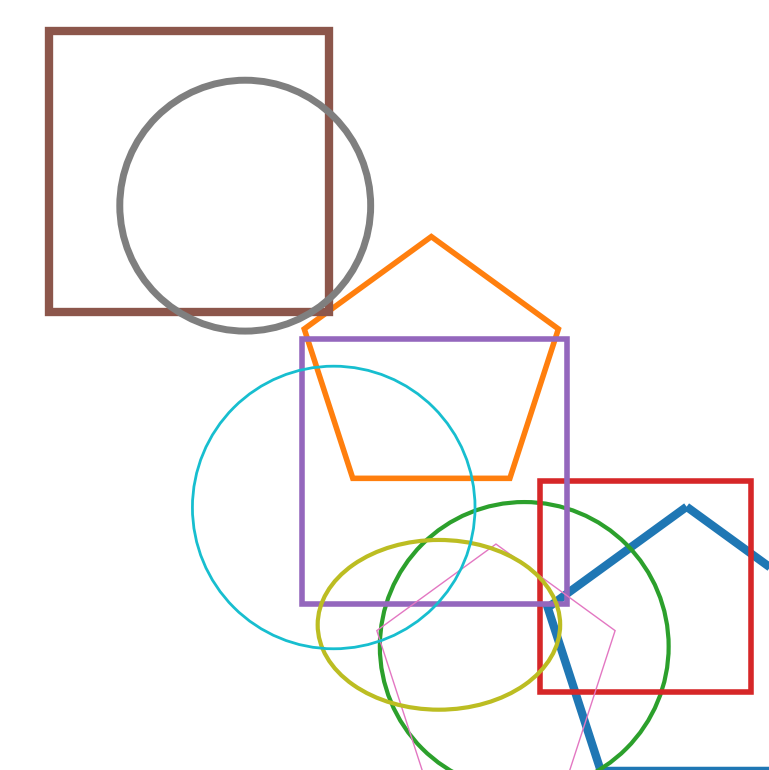[{"shape": "pentagon", "thickness": 3, "radius": 0.95, "center": [0.892, 0.152]}, {"shape": "pentagon", "thickness": 2, "radius": 0.87, "center": [0.56, 0.519]}, {"shape": "circle", "thickness": 1.5, "radius": 0.94, "center": [0.681, 0.16]}, {"shape": "square", "thickness": 2, "radius": 0.68, "center": [0.838, 0.238]}, {"shape": "square", "thickness": 2, "radius": 0.86, "center": [0.564, 0.388]}, {"shape": "square", "thickness": 3, "radius": 0.91, "center": [0.246, 0.777]}, {"shape": "pentagon", "thickness": 0.5, "radius": 0.81, "center": [0.644, 0.131]}, {"shape": "circle", "thickness": 2.5, "radius": 0.81, "center": [0.318, 0.733]}, {"shape": "oval", "thickness": 1.5, "radius": 0.79, "center": [0.57, 0.189]}, {"shape": "circle", "thickness": 1, "radius": 0.92, "center": [0.433, 0.341]}]